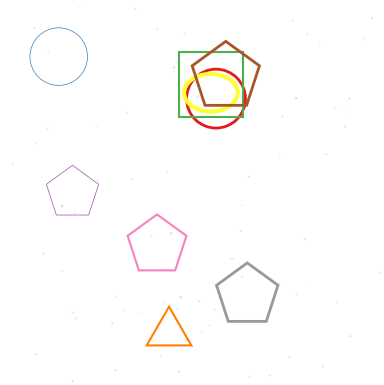[{"shape": "circle", "thickness": 2, "radius": 0.38, "center": [0.561, 0.744]}, {"shape": "circle", "thickness": 0.5, "radius": 0.37, "center": [0.153, 0.853]}, {"shape": "square", "thickness": 1.5, "radius": 0.42, "center": [0.548, 0.781]}, {"shape": "pentagon", "thickness": 0.5, "radius": 0.36, "center": [0.188, 0.499]}, {"shape": "triangle", "thickness": 1.5, "radius": 0.34, "center": [0.439, 0.136]}, {"shape": "oval", "thickness": 3, "radius": 0.35, "center": [0.548, 0.759]}, {"shape": "pentagon", "thickness": 2, "radius": 0.46, "center": [0.587, 0.801]}, {"shape": "pentagon", "thickness": 1.5, "radius": 0.4, "center": [0.408, 0.363]}, {"shape": "pentagon", "thickness": 2, "radius": 0.42, "center": [0.642, 0.233]}]